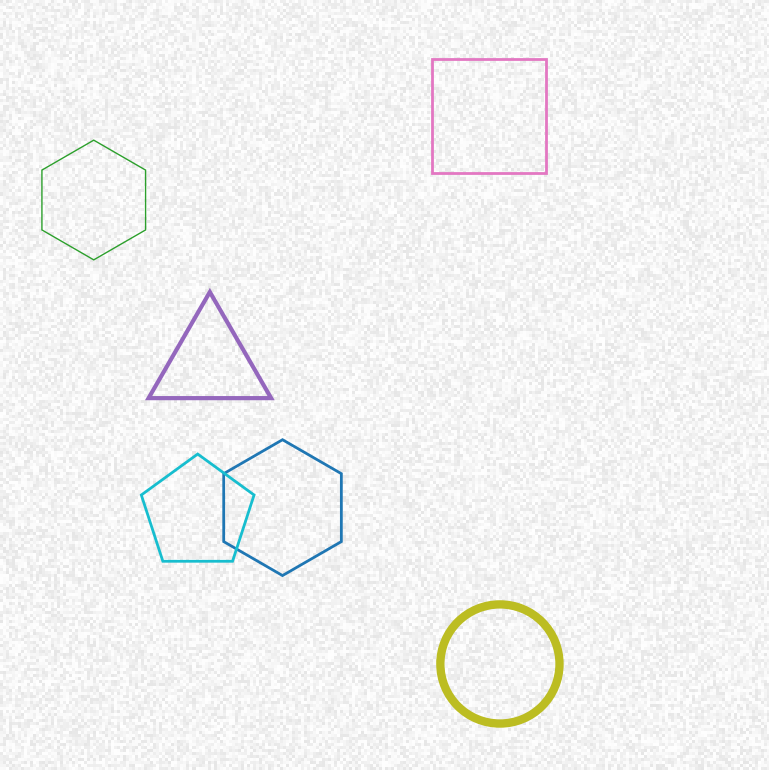[{"shape": "hexagon", "thickness": 1, "radius": 0.44, "center": [0.367, 0.341]}, {"shape": "hexagon", "thickness": 0.5, "radius": 0.39, "center": [0.122, 0.74]}, {"shape": "triangle", "thickness": 1.5, "radius": 0.46, "center": [0.273, 0.529]}, {"shape": "square", "thickness": 1, "radius": 0.37, "center": [0.635, 0.85]}, {"shape": "circle", "thickness": 3, "radius": 0.39, "center": [0.649, 0.138]}, {"shape": "pentagon", "thickness": 1, "radius": 0.38, "center": [0.257, 0.333]}]